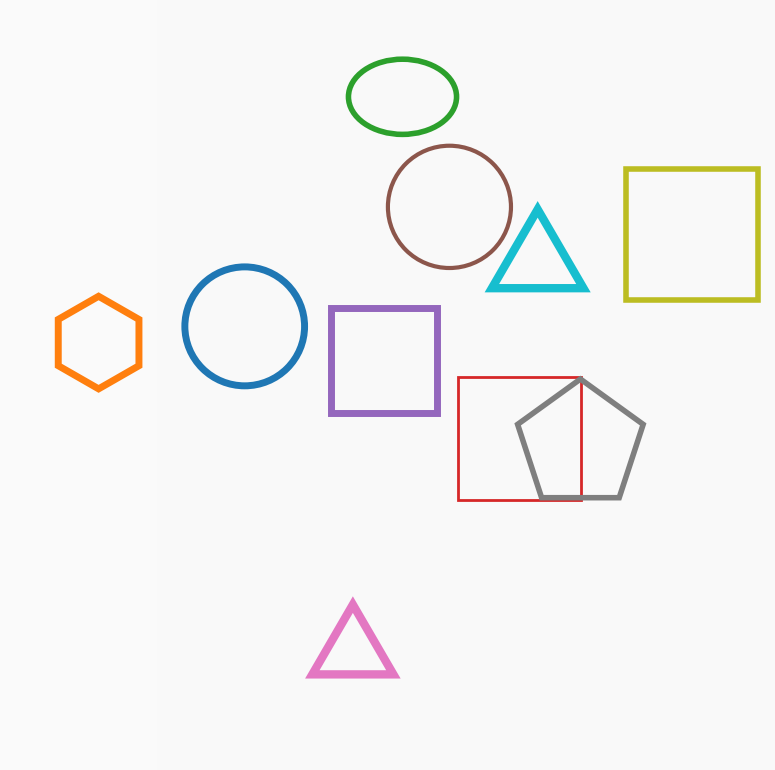[{"shape": "circle", "thickness": 2.5, "radius": 0.39, "center": [0.316, 0.576]}, {"shape": "hexagon", "thickness": 2.5, "radius": 0.3, "center": [0.127, 0.555]}, {"shape": "oval", "thickness": 2, "radius": 0.35, "center": [0.519, 0.874]}, {"shape": "square", "thickness": 1, "radius": 0.4, "center": [0.67, 0.43]}, {"shape": "square", "thickness": 2.5, "radius": 0.34, "center": [0.496, 0.531]}, {"shape": "circle", "thickness": 1.5, "radius": 0.4, "center": [0.58, 0.731]}, {"shape": "triangle", "thickness": 3, "radius": 0.3, "center": [0.455, 0.154]}, {"shape": "pentagon", "thickness": 2, "radius": 0.43, "center": [0.749, 0.423]}, {"shape": "square", "thickness": 2, "radius": 0.43, "center": [0.893, 0.695]}, {"shape": "triangle", "thickness": 3, "radius": 0.34, "center": [0.694, 0.66]}]